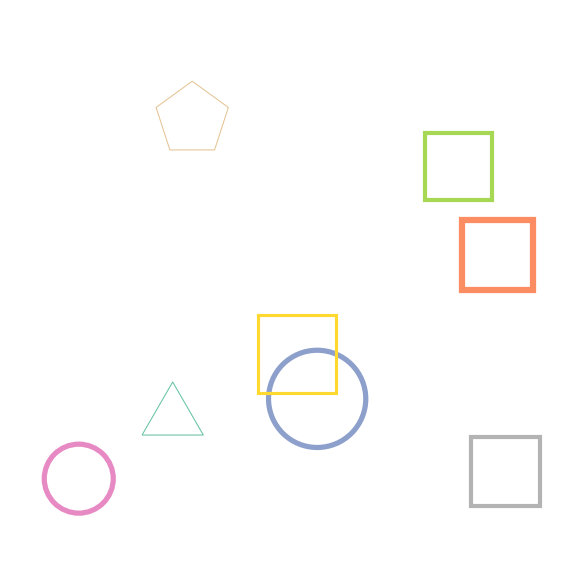[{"shape": "triangle", "thickness": 0.5, "radius": 0.31, "center": [0.299, 0.276]}, {"shape": "square", "thickness": 3, "radius": 0.31, "center": [0.862, 0.558]}, {"shape": "circle", "thickness": 2.5, "radius": 0.42, "center": [0.549, 0.308]}, {"shape": "circle", "thickness": 2.5, "radius": 0.3, "center": [0.136, 0.17]}, {"shape": "square", "thickness": 2, "radius": 0.29, "center": [0.794, 0.711]}, {"shape": "square", "thickness": 1.5, "radius": 0.34, "center": [0.515, 0.386]}, {"shape": "pentagon", "thickness": 0.5, "radius": 0.33, "center": [0.333, 0.793]}, {"shape": "square", "thickness": 2, "radius": 0.3, "center": [0.876, 0.182]}]